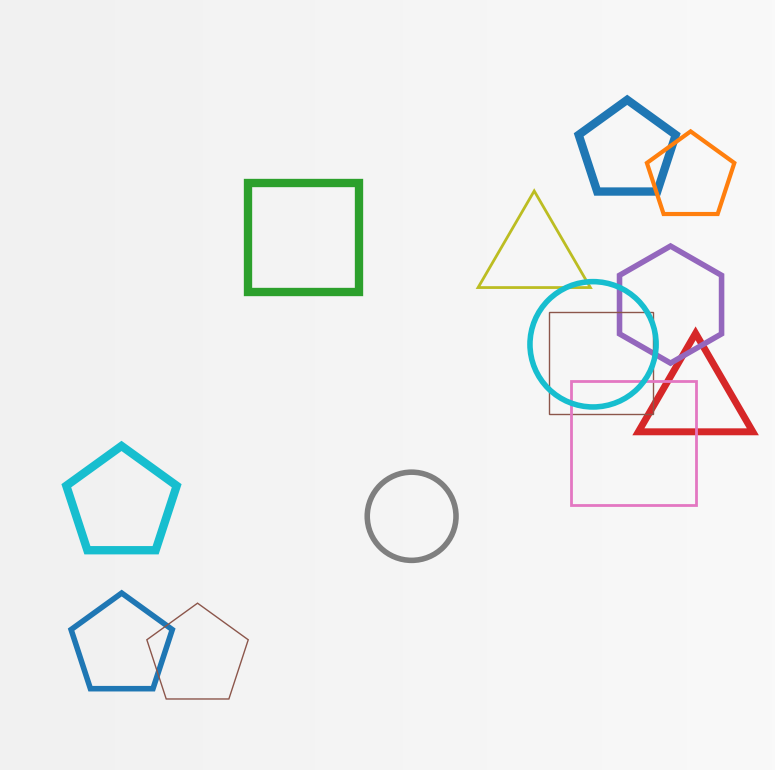[{"shape": "pentagon", "thickness": 2, "radius": 0.34, "center": [0.157, 0.161]}, {"shape": "pentagon", "thickness": 3, "radius": 0.33, "center": [0.809, 0.805]}, {"shape": "pentagon", "thickness": 1.5, "radius": 0.3, "center": [0.891, 0.77]}, {"shape": "square", "thickness": 3, "radius": 0.36, "center": [0.392, 0.692]}, {"shape": "triangle", "thickness": 2.5, "radius": 0.43, "center": [0.898, 0.482]}, {"shape": "hexagon", "thickness": 2, "radius": 0.38, "center": [0.865, 0.604]}, {"shape": "square", "thickness": 0.5, "radius": 0.33, "center": [0.775, 0.529]}, {"shape": "pentagon", "thickness": 0.5, "radius": 0.34, "center": [0.255, 0.148]}, {"shape": "square", "thickness": 1, "radius": 0.4, "center": [0.818, 0.425]}, {"shape": "circle", "thickness": 2, "radius": 0.29, "center": [0.531, 0.33]}, {"shape": "triangle", "thickness": 1, "radius": 0.42, "center": [0.689, 0.668]}, {"shape": "circle", "thickness": 2, "radius": 0.41, "center": [0.765, 0.553]}, {"shape": "pentagon", "thickness": 3, "radius": 0.37, "center": [0.157, 0.346]}]